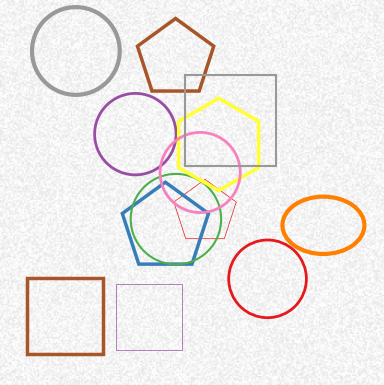[{"shape": "circle", "thickness": 2, "radius": 0.5, "center": [0.695, 0.276]}, {"shape": "pentagon", "thickness": 0.5, "radius": 0.43, "center": [0.533, 0.449]}, {"shape": "pentagon", "thickness": 2.5, "radius": 0.59, "center": [0.43, 0.409]}, {"shape": "circle", "thickness": 1.5, "radius": 0.59, "center": [0.457, 0.431]}, {"shape": "square", "thickness": 0.5, "radius": 0.43, "center": [0.387, 0.177]}, {"shape": "circle", "thickness": 2, "radius": 0.53, "center": [0.352, 0.652]}, {"shape": "oval", "thickness": 3, "radius": 0.53, "center": [0.84, 0.415]}, {"shape": "hexagon", "thickness": 2.5, "radius": 0.6, "center": [0.568, 0.625]}, {"shape": "square", "thickness": 2.5, "radius": 0.49, "center": [0.168, 0.18]}, {"shape": "pentagon", "thickness": 2.5, "radius": 0.52, "center": [0.456, 0.848]}, {"shape": "circle", "thickness": 2, "radius": 0.52, "center": [0.52, 0.552]}, {"shape": "circle", "thickness": 3, "radius": 0.57, "center": [0.197, 0.868]}, {"shape": "square", "thickness": 1.5, "radius": 0.59, "center": [0.599, 0.688]}]